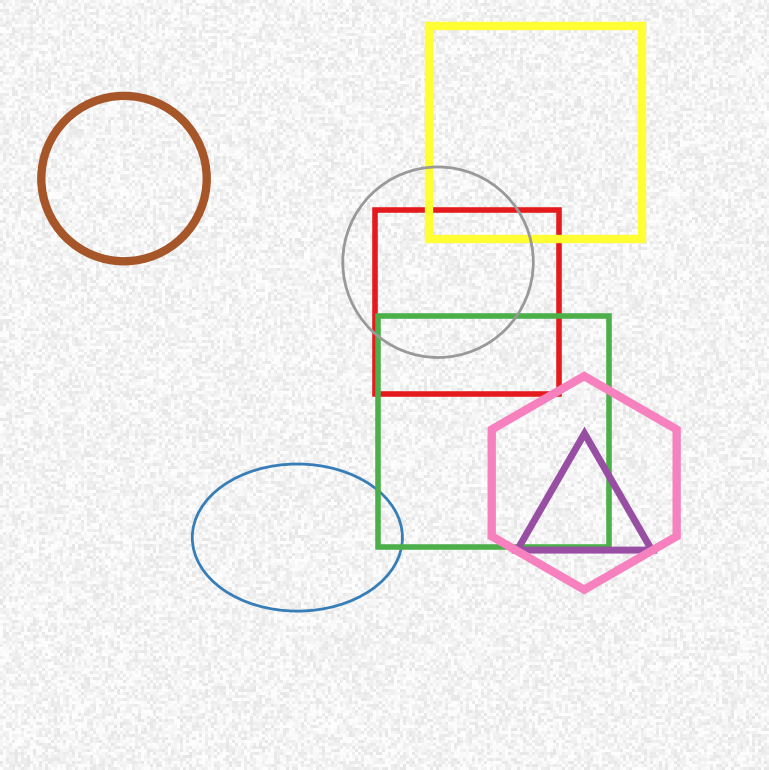[{"shape": "square", "thickness": 2, "radius": 0.6, "center": [0.606, 0.608]}, {"shape": "oval", "thickness": 1, "radius": 0.68, "center": [0.386, 0.302]}, {"shape": "square", "thickness": 2, "radius": 0.75, "center": [0.641, 0.44]}, {"shape": "triangle", "thickness": 2.5, "radius": 0.5, "center": [0.759, 0.336]}, {"shape": "square", "thickness": 3, "radius": 0.69, "center": [0.695, 0.828]}, {"shape": "circle", "thickness": 3, "radius": 0.54, "center": [0.161, 0.768]}, {"shape": "hexagon", "thickness": 3, "radius": 0.69, "center": [0.759, 0.373]}, {"shape": "circle", "thickness": 1, "radius": 0.62, "center": [0.569, 0.659]}]